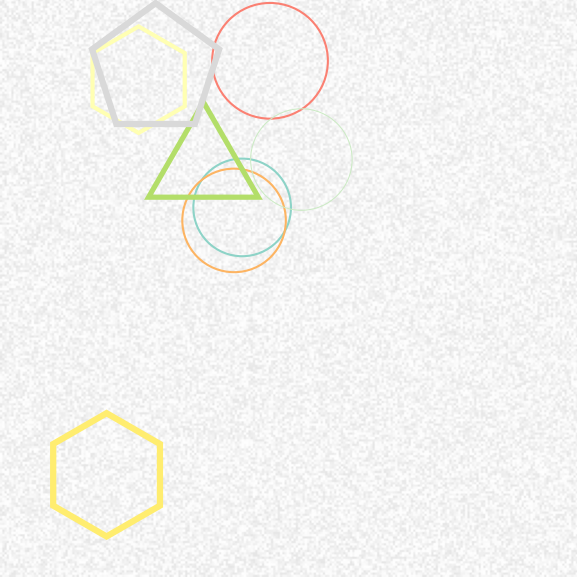[{"shape": "circle", "thickness": 1, "radius": 0.42, "center": [0.419, 0.64]}, {"shape": "hexagon", "thickness": 2, "radius": 0.46, "center": [0.24, 0.861]}, {"shape": "circle", "thickness": 1, "radius": 0.5, "center": [0.468, 0.894]}, {"shape": "circle", "thickness": 1, "radius": 0.45, "center": [0.405, 0.617]}, {"shape": "triangle", "thickness": 2.5, "radius": 0.55, "center": [0.352, 0.713]}, {"shape": "pentagon", "thickness": 3, "radius": 0.58, "center": [0.269, 0.878]}, {"shape": "circle", "thickness": 0.5, "radius": 0.44, "center": [0.522, 0.723]}, {"shape": "hexagon", "thickness": 3, "radius": 0.53, "center": [0.185, 0.177]}]